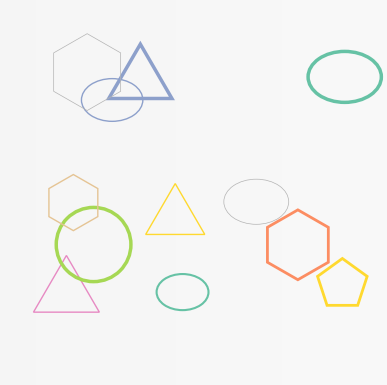[{"shape": "oval", "thickness": 2.5, "radius": 0.47, "center": [0.89, 0.8]}, {"shape": "oval", "thickness": 1.5, "radius": 0.33, "center": [0.471, 0.241]}, {"shape": "hexagon", "thickness": 2, "radius": 0.45, "center": [0.769, 0.364]}, {"shape": "triangle", "thickness": 2.5, "radius": 0.47, "center": [0.362, 0.791]}, {"shape": "oval", "thickness": 1, "radius": 0.4, "center": [0.289, 0.74]}, {"shape": "triangle", "thickness": 1, "radius": 0.49, "center": [0.171, 0.238]}, {"shape": "circle", "thickness": 2.5, "radius": 0.48, "center": [0.241, 0.365]}, {"shape": "pentagon", "thickness": 2, "radius": 0.34, "center": [0.884, 0.261]}, {"shape": "triangle", "thickness": 1, "radius": 0.44, "center": [0.452, 0.435]}, {"shape": "hexagon", "thickness": 1, "radius": 0.36, "center": [0.189, 0.474]}, {"shape": "hexagon", "thickness": 0.5, "radius": 0.5, "center": [0.225, 0.813]}, {"shape": "oval", "thickness": 0.5, "radius": 0.42, "center": [0.661, 0.476]}]